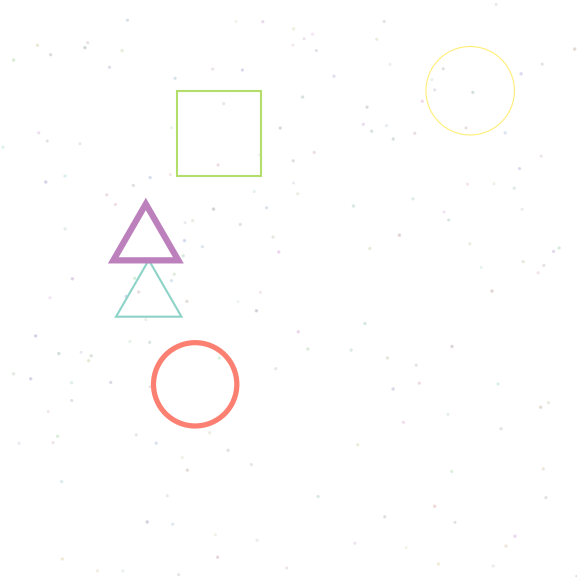[{"shape": "triangle", "thickness": 1, "radius": 0.33, "center": [0.258, 0.483]}, {"shape": "circle", "thickness": 2.5, "radius": 0.36, "center": [0.338, 0.334]}, {"shape": "square", "thickness": 1, "radius": 0.37, "center": [0.379, 0.768]}, {"shape": "triangle", "thickness": 3, "radius": 0.33, "center": [0.253, 0.581]}, {"shape": "circle", "thickness": 0.5, "radius": 0.38, "center": [0.814, 0.842]}]